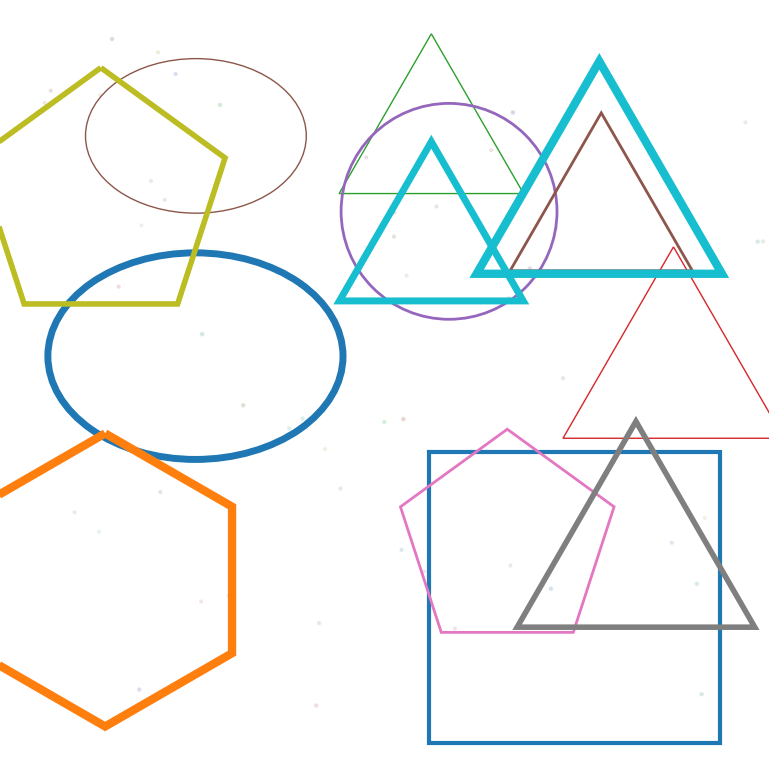[{"shape": "square", "thickness": 1.5, "radius": 0.94, "center": [0.746, 0.224]}, {"shape": "oval", "thickness": 2.5, "radius": 0.96, "center": [0.254, 0.537]}, {"shape": "hexagon", "thickness": 3, "radius": 0.95, "center": [0.137, 0.247]}, {"shape": "triangle", "thickness": 0.5, "radius": 0.69, "center": [0.56, 0.818]}, {"shape": "triangle", "thickness": 0.5, "radius": 0.83, "center": [0.875, 0.514]}, {"shape": "circle", "thickness": 1, "radius": 0.7, "center": [0.583, 0.726]}, {"shape": "oval", "thickness": 0.5, "radius": 0.72, "center": [0.254, 0.824]}, {"shape": "triangle", "thickness": 1, "radius": 0.68, "center": [0.781, 0.717]}, {"shape": "pentagon", "thickness": 1, "radius": 0.73, "center": [0.659, 0.297]}, {"shape": "triangle", "thickness": 2, "radius": 0.89, "center": [0.826, 0.275]}, {"shape": "pentagon", "thickness": 2, "radius": 0.85, "center": [0.131, 0.742]}, {"shape": "triangle", "thickness": 2.5, "radius": 0.69, "center": [0.56, 0.678]}, {"shape": "triangle", "thickness": 3, "radius": 0.92, "center": [0.778, 0.736]}]